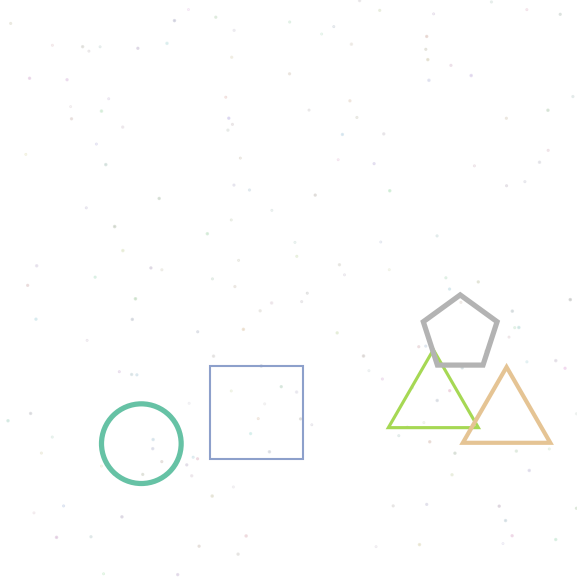[{"shape": "circle", "thickness": 2.5, "radius": 0.34, "center": [0.245, 0.231]}, {"shape": "square", "thickness": 1, "radius": 0.4, "center": [0.445, 0.284]}, {"shape": "triangle", "thickness": 1.5, "radius": 0.45, "center": [0.75, 0.304]}, {"shape": "triangle", "thickness": 2, "radius": 0.44, "center": [0.877, 0.276]}, {"shape": "pentagon", "thickness": 2.5, "radius": 0.34, "center": [0.797, 0.421]}]